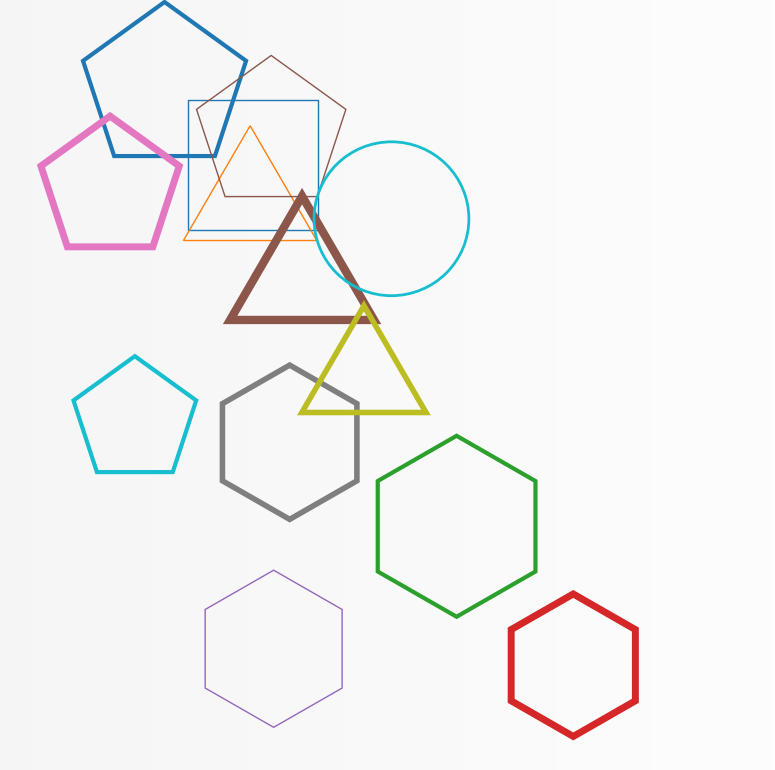[{"shape": "pentagon", "thickness": 1.5, "radius": 0.55, "center": [0.212, 0.887]}, {"shape": "square", "thickness": 0.5, "radius": 0.42, "center": [0.327, 0.786]}, {"shape": "triangle", "thickness": 0.5, "radius": 0.5, "center": [0.323, 0.737]}, {"shape": "hexagon", "thickness": 1.5, "radius": 0.59, "center": [0.589, 0.317]}, {"shape": "hexagon", "thickness": 2.5, "radius": 0.46, "center": [0.74, 0.136]}, {"shape": "hexagon", "thickness": 0.5, "radius": 0.51, "center": [0.353, 0.157]}, {"shape": "pentagon", "thickness": 0.5, "radius": 0.51, "center": [0.35, 0.827]}, {"shape": "triangle", "thickness": 3, "radius": 0.54, "center": [0.39, 0.638]}, {"shape": "pentagon", "thickness": 2.5, "radius": 0.47, "center": [0.142, 0.755]}, {"shape": "hexagon", "thickness": 2, "radius": 0.5, "center": [0.374, 0.426]}, {"shape": "triangle", "thickness": 2, "radius": 0.46, "center": [0.47, 0.511]}, {"shape": "circle", "thickness": 1, "radius": 0.5, "center": [0.505, 0.716]}, {"shape": "pentagon", "thickness": 1.5, "radius": 0.42, "center": [0.174, 0.454]}]